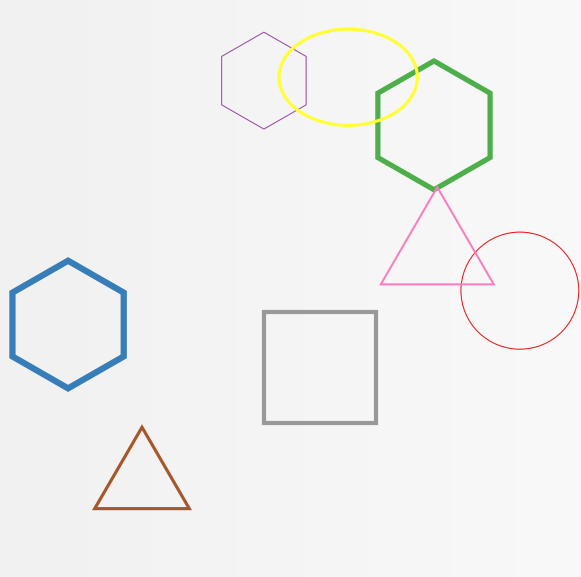[{"shape": "circle", "thickness": 0.5, "radius": 0.51, "center": [0.894, 0.496]}, {"shape": "hexagon", "thickness": 3, "radius": 0.55, "center": [0.117, 0.437]}, {"shape": "hexagon", "thickness": 2.5, "radius": 0.56, "center": [0.747, 0.782]}, {"shape": "hexagon", "thickness": 0.5, "radius": 0.42, "center": [0.454, 0.86]}, {"shape": "oval", "thickness": 1.5, "radius": 0.6, "center": [0.599, 0.865]}, {"shape": "triangle", "thickness": 1.5, "radius": 0.47, "center": [0.244, 0.165]}, {"shape": "triangle", "thickness": 1, "radius": 0.56, "center": [0.752, 0.563]}, {"shape": "square", "thickness": 2, "radius": 0.48, "center": [0.55, 0.362]}]